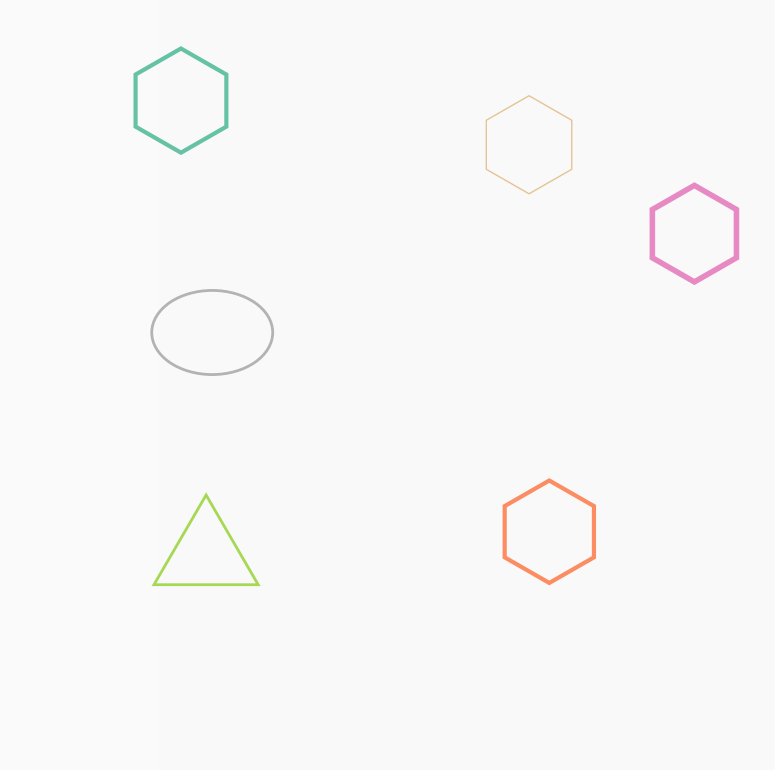[{"shape": "hexagon", "thickness": 1.5, "radius": 0.34, "center": [0.234, 0.869]}, {"shape": "hexagon", "thickness": 1.5, "radius": 0.33, "center": [0.709, 0.309]}, {"shape": "hexagon", "thickness": 2, "radius": 0.31, "center": [0.896, 0.697]}, {"shape": "triangle", "thickness": 1, "radius": 0.39, "center": [0.266, 0.279]}, {"shape": "hexagon", "thickness": 0.5, "radius": 0.32, "center": [0.683, 0.812]}, {"shape": "oval", "thickness": 1, "radius": 0.39, "center": [0.274, 0.568]}]